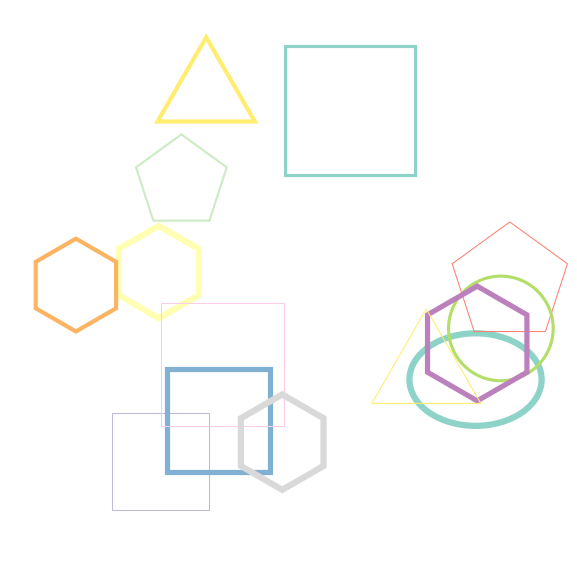[{"shape": "square", "thickness": 1.5, "radius": 0.56, "center": [0.605, 0.808]}, {"shape": "oval", "thickness": 3, "radius": 0.57, "center": [0.823, 0.342]}, {"shape": "hexagon", "thickness": 3, "radius": 0.4, "center": [0.275, 0.528]}, {"shape": "square", "thickness": 0.5, "radius": 0.42, "center": [0.278, 0.2]}, {"shape": "pentagon", "thickness": 0.5, "radius": 0.52, "center": [0.883, 0.51]}, {"shape": "square", "thickness": 2.5, "radius": 0.44, "center": [0.378, 0.271]}, {"shape": "hexagon", "thickness": 2, "radius": 0.4, "center": [0.131, 0.506]}, {"shape": "circle", "thickness": 1.5, "radius": 0.45, "center": [0.867, 0.43]}, {"shape": "square", "thickness": 0.5, "radius": 0.53, "center": [0.385, 0.368]}, {"shape": "hexagon", "thickness": 3, "radius": 0.41, "center": [0.489, 0.234]}, {"shape": "hexagon", "thickness": 2.5, "radius": 0.5, "center": [0.826, 0.404]}, {"shape": "pentagon", "thickness": 1, "radius": 0.41, "center": [0.314, 0.684]}, {"shape": "triangle", "thickness": 2, "radius": 0.49, "center": [0.357, 0.837]}, {"shape": "triangle", "thickness": 0.5, "radius": 0.54, "center": [0.738, 0.355]}]